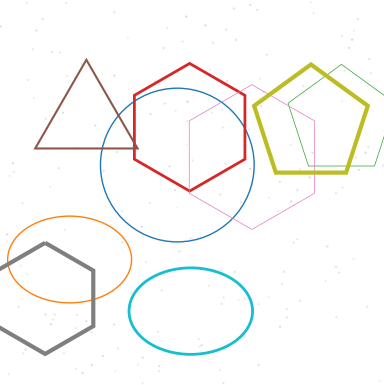[{"shape": "circle", "thickness": 1, "radius": 1.0, "center": [0.461, 0.571]}, {"shape": "oval", "thickness": 1, "radius": 0.8, "center": [0.181, 0.326]}, {"shape": "pentagon", "thickness": 0.5, "radius": 0.73, "center": [0.887, 0.687]}, {"shape": "hexagon", "thickness": 2, "radius": 0.83, "center": [0.493, 0.669]}, {"shape": "triangle", "thickness": 1.5, "radius": 0.77, "center": [0.224, 0.691]}, {"shape": "hexagon", "thickness": 0.5, "radius": 0.94, "center": [0.654, 0.592]}, {"shape": "hexagon", "thickness": 3, "radius": 0.72, "center": [0.117, 0.225]}, {"shape": "pentagon", "thickness": 3, "radius": 0.78, "center": [0.808, 0.677]}, {"shape": "oval", "thickness": 2, "radius": 0.8, "center": [0.496, 0.192]}]